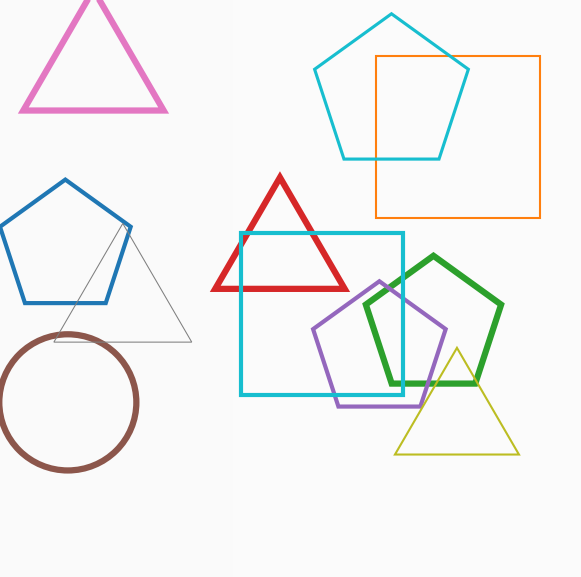[{"shape": "pentagon", "thickness": 2, "radius": 0.59, "center": [0.112, 0.57]}, {"shape": "square", "thickness": 1, "radius": 0.7, "center": [0.787, 0.762]}, {"shape": "pentagon", "thickness": 3, "radius": 0.61, "center": [0.746, 0.434]}, {"shape": "triangle", "thickness": 3, "radius": 0.64, "center": [0.482, 0.563]}, {"shape": "pentagon", "thickness": 2, "radius": 0.6, "center": [0.653, 0.392]}, {"shape": "circle", "thickness": 3, "radius": 0.59, "center": [0.117, 0.302]}, {"shape": "triangle", "thickness": 3, "radius": 0.7, "center": [0.161, 0.877]}, {"shape": "triangle", "thickness": 0.5, "radius": 0.68, "center": [0.211, 0.475]}, {"shape": "triangle", "thickness": 1, "radius": 0.62, "center": [0.786, 0.274]}, {"shape": "square", "thickness": 2, "radius": 0.7, "center": [0.554, 0.456]}, {"shape": "pentagon", "thickness": 1.5, "radius": 0.7, "center": [0.674, 0.836]}]